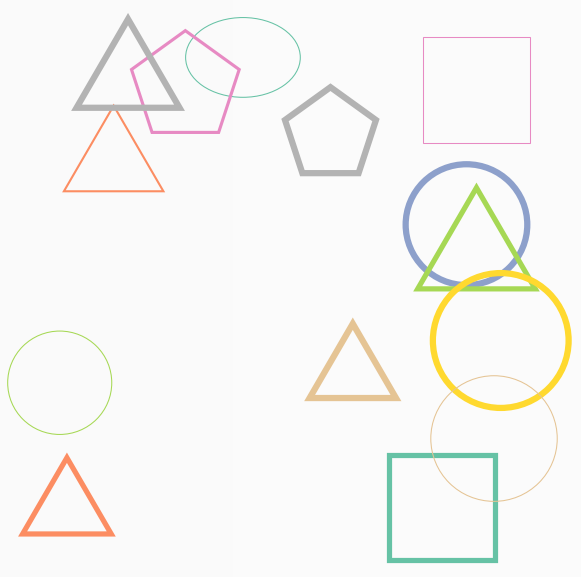[{"shape": "oval", "thickness": 0.5, "radius": 0.49, "center": [0.418, 0.9]}, {"shape": "square", "thickness": 2.5, "radius": 0.45, "center": [0.76, 0.12]}, {"shape": "triangle", "thickness": 1, "radius": 0.49, "center": [0.196, 0.717]}, {"shape": "triangle", "thickness": 2.5, "radius": 0.44, "center": [0.115, 0.119]}, {"shape": "circle", "thickness": 3, "radius": 0.52, "center": [0.803, 0.61]}, {"shape": "square", "thickness": 0.5, "radius": 0.46, "center": [0.82, 0.844]}, {"shape": "pentagon", "thickness": 1.5, "radius": 0.49, "center": [0.319, 0.849]}, {"shape": "circle", "thickness": 0.5, "radius": 0.45, "center": [0.103, 0.336]}, {"shape": "triangle", "thickness": 2.5, "radius": 0.58, "center": [0.82, 0.557]}, {"shape": "circle", "thickness": 3, "radius": 0.58, "center": [0.861, 0.41]}, {"shape": "triangle", "thickness": 3, "radius": 0.43, "center": [0.607, 0.353]}, {"shape": "circle", "thickness": 0.5, "radius": 0.54, "center": [0.85, 0.24]}, {"shape": "triangle", "thickness": 3, "radius": 0.51, "center": [0.22, 0.864]}, {"shape": "pentagon", "thickness": 3, "radius": 0.41, "center": [0.569, 0.766]}]